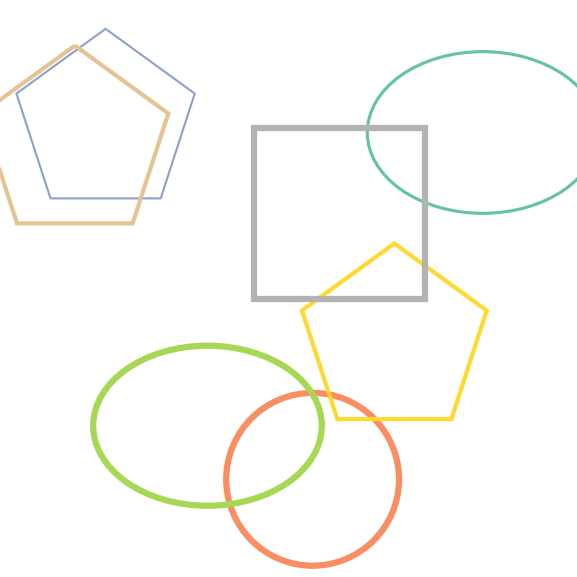[{"shape": "oval", "thickness": 1.5, "radius": 1.0, "center": [0.836, 0.77]}, {"shape": "circle", "thickness": 3, "radius": 0.75, "center": [0.541, 0.169]}, {"shape": "pentagon", "thickness": 1, "radius": 0.81, "center": [0.183, 0.787]}, {"shape": "oval", "thickness": 3, "radius": 0.99, "center": [0.359, 0.262]}, {"shape": "pentagon", "thickness": 2, "radius": 0.84, "center": [0.683, 0.409]}, {"shape": "pentagon", "thickness": 2, "radius": 0.85, "center": [0.13, 0.75]}, {"shape": "square", "thickness": 3, "radius": 0.74, "center": [0.588, 0.629]}]